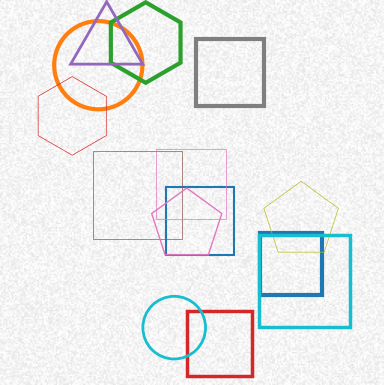[{"shape": "square", "thickness": 1.5, "radius": 0.44, "center": [0.519, 0.426]}, {"shape": "square", "thickness": 3, "radius": 0.4, "center": [0.757, 0.315]}, {"shape": "circle", "thickness": 3, "radius": 0.57, "center": [0.255, 0.831]}, {"shape": "hexagon", "thickness": 3, "radius": 0.52, "center": [0.378, 0.889]}, {"shape": "square", "thickness": 2.5, "radius": 0.42, "center": [0.57, 0.109]}, {"shape": "hexagon", "thickness": 0.5, "radius": 0.51, "center": [0.188, 0.699]}, {"shape": "triangle", "thickness": 2, "radius": 0.54, "center": [0.277, 0.887]}, {"shape": "square", "thickness": 0.5, "radius": 0.57, "center": [0.358, 0.494]}, {"shape": "square", "thickness": 0.5, "radius": 0.45, "center": [0.495, 0.522]}, {"shape": "pentagon", "thickness": 1, "radius": 0.48, "center": [0.485, 0.416]}, {"shape": "square", "thickness": 3, "radius": 0.44, "center": [0.597, 0.812]}, {"shape": "pentagon", "thickness": 0.5, "radius": 0.51, "center": [0.782, 0.427]}, {"shape": "circle", "thickness": 2, "radius": 0.41, "center": [0.452, 0.149]}, {"shape": "square", "thickness": 2.5, "radius": 0.59, "center": [0.791, 0.271]}]